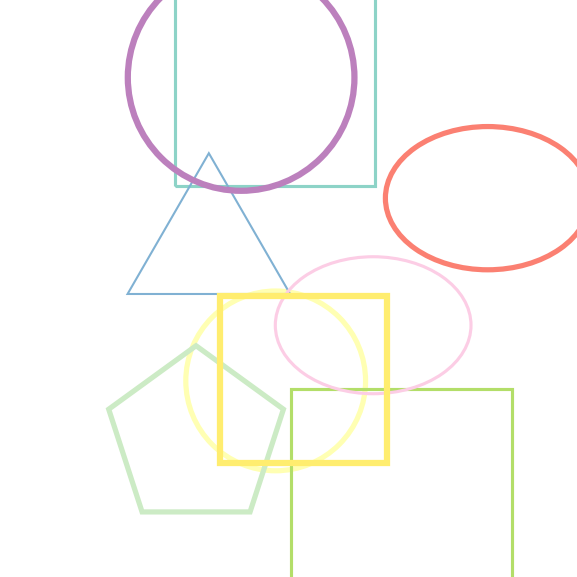[{"shape": "square", "thickness": 1.5, "radius": 0.87, "center": [0.477, 0.851]}, {"shape": "circle", "thickness": 2.5, "radius": 0.78, "center": [0.477, 0.34]}, {"shape": "oval", "thickness": 2.5, "radius": 0.89, "center": [0.845, 0.656]}, {"shape": "triangle", "thickness": 1, "radius": 0.81, "center": [0.362, 0.571]}, {"shape": "square", "thickness": 1.5, "radius": 0.95, "center": [0.695, 0.134]}, {"shape": "oval", "thickness": 1.5, "radius": 0.85, "center": [0.646, 0.436]}, {"shape": "circle", "thickness": 3, "radius": 0.98, "center": [0.418, 0.865]}, {"shape": "pentagon", "thickness": 2.5, "radius": 0.8, "center": [0.34, 0.241]}, {"shape": "square", "thickness": 3, "radius": 0.72, "center": [0.526, 0.342]}]